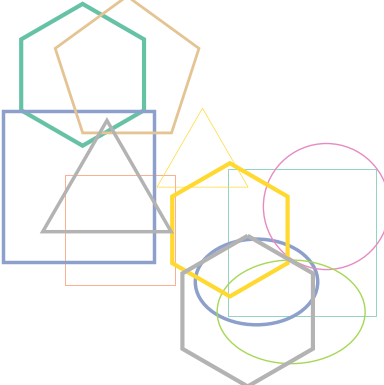[{"shape": "square", "thickness": 0.5, "radius": 0.96, "center": [0.784, 0.37]}, {"shape": "hexagon", "thickness": 3, "radius": 0.92, "center": [0.215, 0.806]}, {"shape": "square", "thickness": 0.5, "radius": 0.71, "center": [0.312, 0.402]}, {"shape": "oval", "thickness": 2.5, "radius": 0.8, "center": [0.666, 0.268]}, {"shape": "square", "thickness": 2.5, "radius": 0.98, "center": [0.204, 0.516]}, {"shape": "circle", "thickness": 1, "radius": 0.82, "center": [0.848, 0.464]}, {"shape": "oval", "thickness": 1, "radius": 0.96, "center": [0.756, 0.19]}, {"shape": "triangle", "thickness": 0.5, "radius": 0.68, "center": [0.526, 0.582]}, {"shape": "hexagon", "thickness": 3, "radius": 0.87, "center": [0.597, 0.403]}, {"shape": "pentagon", "thickness": 2, "radius": 0.98, "center": [0.33, 0.814]}, {"shape": "hexagon", "thickness": 3, "radius": 0.98, "center": [0.643, 0.192]}, {"shape": "triangle", "thickness": 2.5, "radius": 0.96, "center": [0.278, 0.494]}]